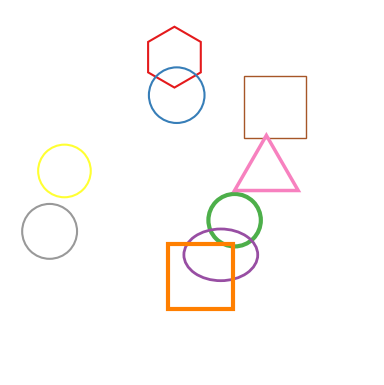[{"shape": "hexagon", "thickness": 1.5, "radius": 0.4, "center": [0.453, 0.852]}, {"shape": "circle", "thickness": 1.5, "radius": 0.36, "center": [0.459, 0.753]}, {"shape": "circle", "thickness": 3, "radius": 0.34, "center": [0.609, 0.428]}, {"shape": "oval", "thickness": 2, "radius": 0.48, "center": [0.574, 0.338]}, {"shape": "square", "thickness": 3, "radius": 0.43, "center": [0.521, 0.282]}, {"shape": "circle", "thickness": 1.5, "radius": 0.34, "center": [0.167, 0.556]}, {"shape": "square", "thickness": 1, "radius": 0.4, "center": [0.714, 0.723]}, {"shape": "triangle", "thickness": 2.5, "radius": 0.48, "center": [0.692, 0.553]}, {"shape": "circle", "thickness": 1.5, "radius": 0.36, "center": [0.129, 0.399]}]